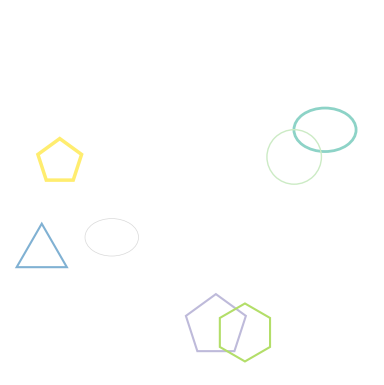[{"shape": "oval", "thickness": 2, "radius": 0.4, "center": [0.844, 0.663]}, {"shape": "pentagon", "thickness": 1.5, "radius": 0.41, "center": [0.561, 0.154]}, {"shape": "triangle", "thickness": 1.5, "radius": 0.38, "center": [0.108, 0.344]}, {"shape": "hexagon", "thickness": 1.5, "radius": 0.38, "center": [0.636, 0.136]}, {"shape": "oval", "thickness": 0.5, "radius": 0.35, "center": [0.29, 0.384]}, {"shape": "circle", "thickness": 1, "radius": 0.35, "center": [0.764, 0.592]}, {"shape": "pentagon", "thickness": 2.5, "radius": 0.3, "center": [0.155, 0.58]}]